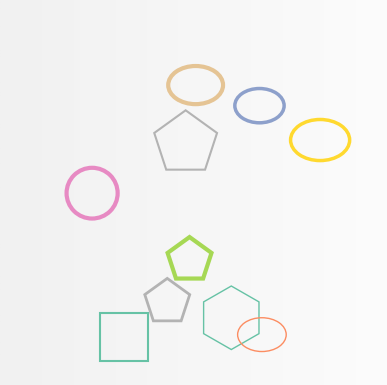[{"shape": "hexagon", "thickness": 1, "radius": 0.41, "center": [0.597, 0.175]}, {"shape": "square", "thickness": 1.5, "radius": 0.31, "center": [0.32, 0.125]}, {"shape": "oval", "thickness": 1, "radius": 0.31, "center": [0.676, 0.131]}, {"shape": "oval", "thickness": 2.5, "radius": 0.32, "center": [0.67, 0.726]}, {"shape": "circle", "thickness": 3, "radius": 0.33, "center": [0.238, 0.498]}, {"shape": "pentagon", "thickness": 3, "radius": 0.3, "center": [0.489, 0.325]}, {"shape": "oval", "thickness": 2.5, "radius": 0.38, "center": [0.826, 0.636]}, {"shape": "oval", "thickness": 3, "radius": 0.35, "center": [0.505, 0.779]}, {"shape": "pentagon", "thickness": 2, "radius": 0.3, "center": [0.432, 0.216]}, {"shape": "pentagon", "thickness": 1.5, "radius": 0.43, "center": [0.479, 0.628]}]